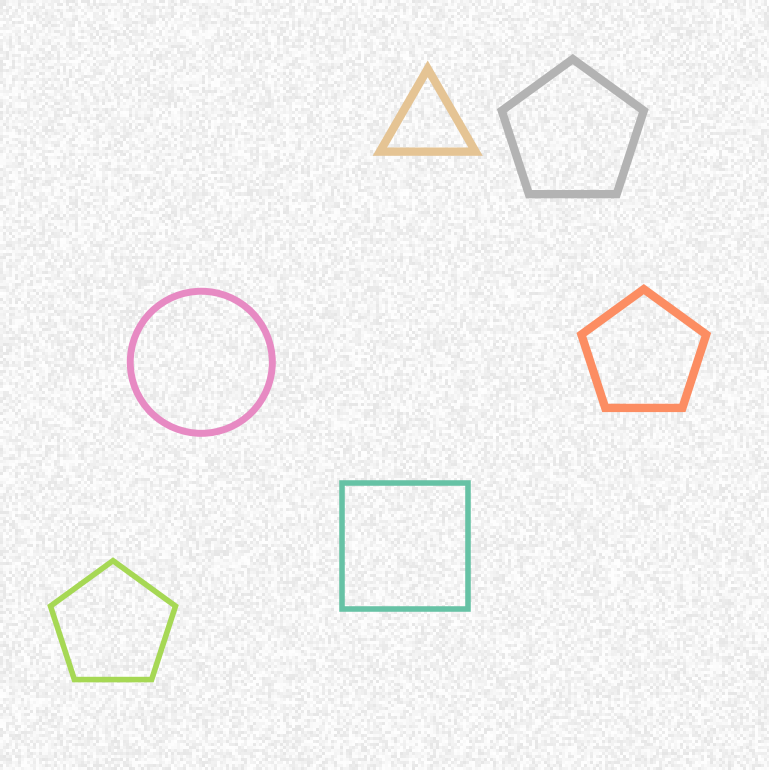[{"shape": "square", "thickness": 2, "radius": 0.41, "center": [0.526, 0.291]}, {"shape": "pentagon", "thickness": 3, "radius": 0.43, "center": [0.836, 0.539]}, {"shape": "circle", "thickness": 2.5, "radius": 0.46, "center": [0.261, 0.529]}, {"shape": "pentagon", "thickness": 2, "radius": 0.43, "center": [0.147, 0.186]}, {"shape": "triangle", "thickness": 3, "radius": 0.36, "center": [0.555, 0.839]}, {"shape": "pentagon", "thickness": 3, "radius": 0.48, "center": [0.744, 0.826]}]